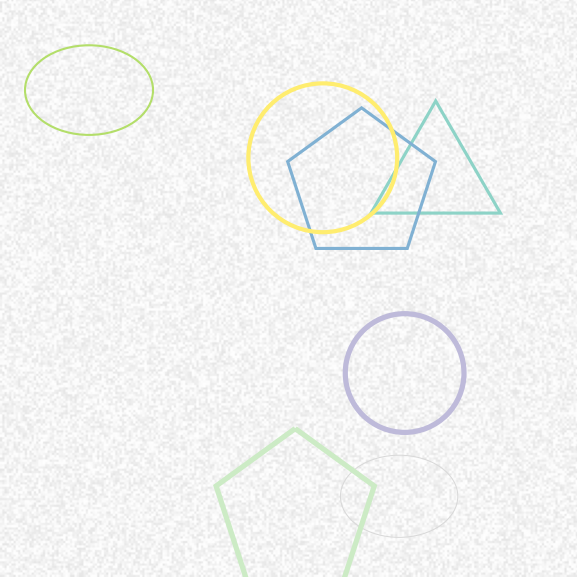[{"shape": "triangle", "thickness": 1.5, "radius": 0.65, "center": [0.754, 0.695]}, {"shape": "circle", "thickness": 2.5, "radius": 0.51, "center": [0.701, 0.353]}, {"shape": "pentagon", "thickness": 1.5, "radius": 0.67, "center": [0.626, 0.678]}, {"shape": "oval", "thickness": 1, "radius": 0.55, "center": [0.154, 0.843]}, {"shape": "oval", "thickness": 0.5, "radius": 0.51, "center": [0.691, 0.14]}, {"shape": "pentagon", "thickness": 2.5, "radius": 0.72, "center": [0.511, 0.113]}, {"shape": "circle", "thickness": 2, "radius": 0.64, "center": [0.559, 0.726]}]